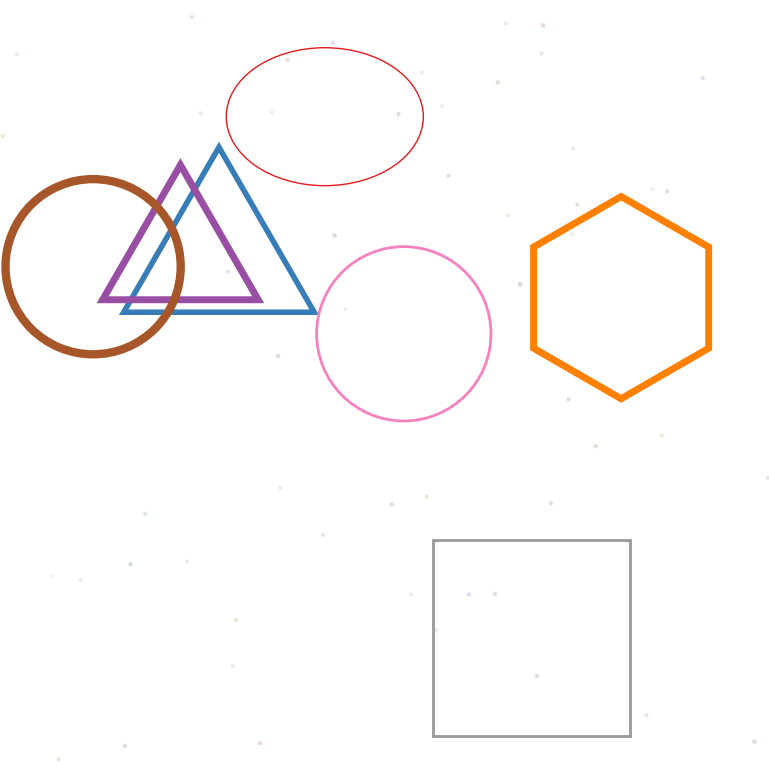[{"shape": "oval", "thickness": 0.5, "radius": 0.64, "center": [0.422, 0.848]}, {"shape": "triangle", "thickness": 2, "radius": 0.71, "center": [0.284, 0.666]}, {"shape": "triangle", "thickness": 2.5, "radius": 0.58, "center": [0.234, 0.669]}, {"shape": "hexagon", "thickness": 2.5, "radius": 0.66, "center": [0.807, 0.613]}, {"shape": "circle", "thickness": 3, "radius": 0.57, "center": [0.121, 0.654]}, {"shape": "circle", "thickness": 1, "radius": 0.57, "center": [0.524, 0.566]}, {"shape": "square", "thickness": 1, "radius": 0.64, "center": [0.69, 0.171]}]